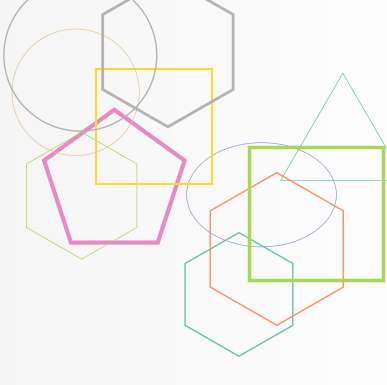[{"shape": "hexagon", "thickness": 1, "radius": 0.8, "center": [0.617, 0.235]}, {"shape": "triangle", "thickness": 0.5, "radius": 0.93, "center": [0.885, 0.624]}, {"shape": "hexagon", "thickness": 1, "radius": 0.99, "center": [0.714, 0.353]}, {"shape": "oval", "thickness": 0.5, "radius": 0.97, "center": [0.675, 0.494]}, {"shape": "pentagon", "thickness": 3, "radius": 0.95, "center": [0.295, 0.524]}, {"shape": "square", "thickness": 2.5, "radius": 0.86, "center": [0.815, 0.446]}, {"shape": "hexagon", "thickness": 0.5, "radius": 0.82, "center": [0.211, 0.492]}, {"shape": "square", "thickness": 1.5, "radius": 0.75, "center": [0.398, 0.671]}, {"shape": "circle", "thickness": 0.5, "radius": 0.82, "center": [0.195, 0.76]}, {"shape": "hexagon", "thickness": 2, "radius": 0.97, "center": [0.433, 0.865]}, {"shape": "circle", "thickness": 1, "radius": 0.99, "center": [0.207, 0.857]}]